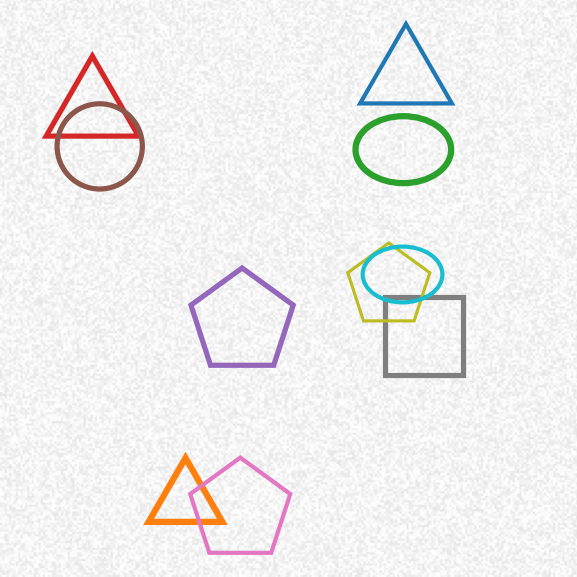[{"shape": "triangle", "thickness": 2, "radius": 0.46, "center": [0.703, 0.866]}, {"shape": "triangle", "thickness": 3, "radius": 0.37, "center": [0.321, 0.132]}, {"shape": "oval", "thickness": 3, "radius": 0.41, "center": [0.698, 0.74]}, {"shape": "triangle", "thickness": 2.5, "radius": 0.46, "center": [0.16, 0.81]}, {"shape": "pentagon", "thickness": 2.5, "radius": 0.47, "center": [0.419, 0.442]}, {"shape": "circle", "thickness": 2.5, "radius": 0.37, "center": [0.173, 0.746]}, {"shape": "pentagon", "thickness": 2, "radius": 0.46, "center": [0.416, 0.116]}, {"shape": "square", "thickness": 2.5, "radius": 0.34, "center": [0.735, 0.418]}, {"shape": "pentagon", "thickness": 1.5, "radius": 0.37, "center": [0.673, 0.504]}, {"shape": "oval", "thickness": 2, "radius": 0.34, "center": [0.697, 0.524]}]